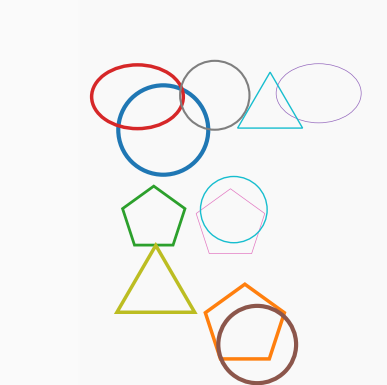[{"shape": "circle", "thickness": 3, "radius": 0.58, "center": [0.421, 0.662]}, {"shape": "pentagon", "thickness": 2.5, "radius": 0.54, "center": [0.632, 0.155]}, {"shape": "pentagon", "thickness": 2, "radius": 0.42, "center": [0.397, 0.432]}, {"shape": "oval", "thickness": 2.5, "radius": 0.59, "center": [0.355, 0.749]}, {"shape": "oval", "thickness": 0.5, "radius": 0.55, "center": [0.822, 0.758]}, {"shape": "circle", "thickness": 3, "radius": 0.5, "center": [0.664, 0.105]}, {"shape": "pentagon", "thickness": 0.5, "radius": 0.47, "center": [0.595, 0.417]}, {"shape": "circle", "thickness": 1.5, "radius": 0.45, "center": [0.554, 0.753]}, {"shape": "triangle", "thickness": 2.5, "radius": 0.58, "center": [0.402, 0.247]}, {"shape": "circle", "thickness": 1, "radius": 0.43, "center": [0.603, 0.456]}, {"shape": "triangle", "thickness": 1, "radius": 0.48, "center": [0.697, 0.716]}]